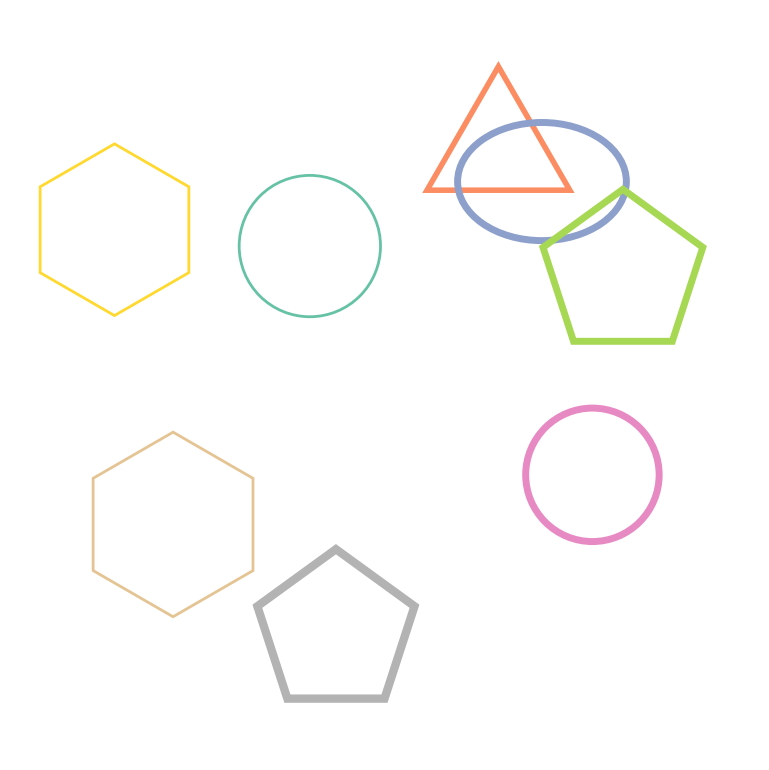[{"shape": "circle", "thickness": 1, "radius": 0.46, "center": [0.402, 0.68]}, {"shape": "triangle", "thickness": 2, "radius": 0.54, "center": [0.647, 0.807]}, {"shape": "oval", "thickness": 2.5, "radius": 0.55, "center": [0.704, 0.764]}, {"shape": "circle", "thickness": 2.5, "radius": 0.43, "center": [0.769, 0.383]}, {"shape": "pentagon", "thickness": 2.5, "radius": 0.55, "center": [0.809, 0.645]}, {"shape": "hexagon", "thickness": 1, "radius": 0.56, "center": [0.149, 0.702]}, {"shape": "hexagon", "thickness": 1, "radius": 0.6, "center": [0.225, 0.319]}, {"shape": "pentagon", "thickness": 3, "radius": 0.54, "center": [0.436, 0.179]}]